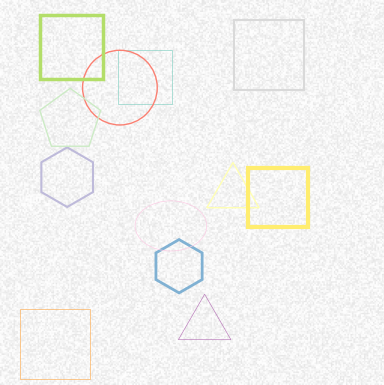[{"shape": "square", "thickness": 0.5, "radius": 0.35, "center": [0.377, 0.8]}, {"shape": "triangle", "thickness": 1, "radius": 0.39, "center": [0.605, 0.5]}, {"shape": "hexagon", "thickness": 1.5, "radius": 0.39, "center": [0.174, 0.54]}, {"shape": "circle", "thickness": 1, "radius": 0.48, "center": [0.311, 0.772]}, {"shape": "hexagon", "thickness": 2, "radius": 0.35, "center": [0.465, 0.309]}, {"shape": "square", "thickness": 0.5, "radius": 0.46, "center": [0.143, 0.107]}, {"shape": "square", "thickness": 2.5, "radius": 0.41, "center": [0.186, 0.877]}, {"shape": "oval", "thickness": 0.5, "radius": 0.47, "center": [0.444, 0.413]}, {"shape": "square", "thickness": 1.5, "radius": 0.45, "center": [0.698, 0.856]}, {"shape": "triangle", "thickness": 0.5, "radius": 0.39, "center": [0.532, 0.157]}, {"shape": "pentagon", "thickness": 1, "radius": 0.42, "center": [0.182, 0.687]}, {"shape": "square", "thickness": 3, "radius": 0.39, "center": [0.722, 0.487]}]